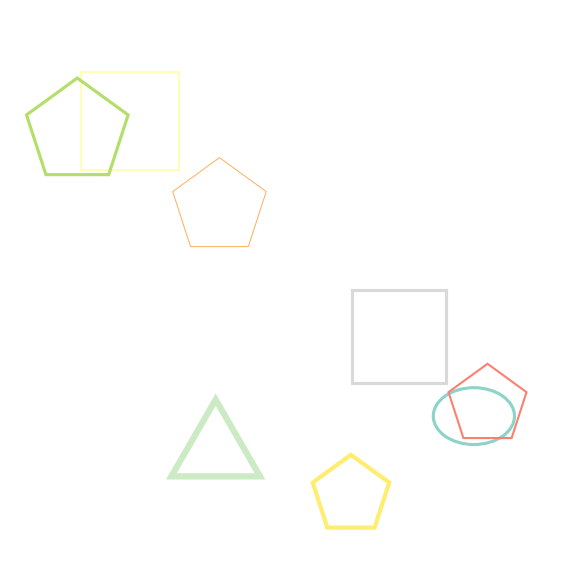[{"shape": "oval", "thickness": 1.5, "radius": 0.35, "center": [0.821, 0.279]}, {"shape": "square", "thickness": 1, "radius": 0.43, "center": [0.225, 0.789]}, {"shape": "pentagon", "thickness": 1, "radius": 0.36, "center": [0.844, 0.298]}, {"shape": "pentagon", "thickness": 0.5, "radius": 0.43, "center": [0.38, 0.641]}, {"shape": "pentagon", "thickness": 1.5, "radius": 0.46, "center": [0.134, 0.772]}, {"shape": "square", "thickness": 1.5, "radius": 0.41, "center": [0.691, 0.417]}, {"shape": "triangle", "thickness": 3, "radius": 0.44, "center": [0.373, 0.219]}, {"shape": "pentagon", "thickness": 2, "radius": 0.35, "center": [0.608, 0.142]}]